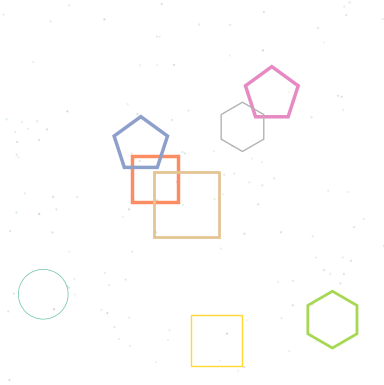[{"shape": "circle", "thickness": 0.5, "radius": 0.32, "center": [0.112, 0.236]}, {"shape": "square", "thickness": 2.5, "radius": 0.3, "center": [0.403, 0.535]}, {"shape": "pentagon", "thickness": 2.5, "radius": 0.36, "center": [0.366, 0.624]}, {"shape": "pentagon", "thickness": 2.5, "radius": 0.36, "center": [0.706, 0.755]}, {"shape": "hexagon", "thickness": 2, "radius": 0.37, "center": [0.863, 0.17]}, {"shape": "square", "thickness": 1, "radius": 0.33, "center": [0.562, 0.116]}, {"shape": "square", "thickness": 2, "radius": 0.42, "center": [0.484, 0.47]}, {"shape": "hexagon", "thickness": 1, "radius": 0.32, "center": [0.63, 0.67]}]